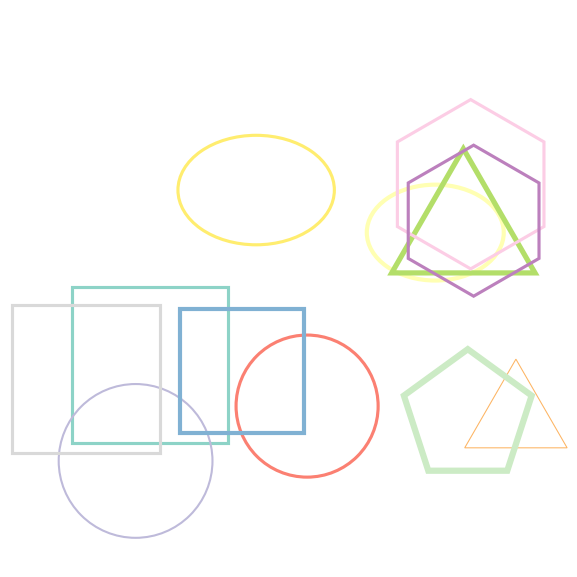[{"shape": "square", "thickness": 1.5, "radius": 0.67, "center": [0.26, 0.367]}, {"shape": "oval", "thickness": 2, "radius": 0.59, "center": [0.754, 0.596]}, {"shape": "circle", "thickness": 1, "radius": 0.67, "center": [0.235, 0.201]}, {"shape": "circle", "thickness": 1.5, "radius": 0.62, "center": [0.532, 0.296]}, {"shape": "square", "thickness": 2, "radius": 0.54, "center": [0.418, 0.356]}, {"shape": "triangle", "thickness": 0.5, "radius": 0.51, "center": [0.893, 0.275]}, {"shape": "triangle", "thickness": 2.5, "radius": 0.72, "center": [0.802, 0.598]}, {"shape": "hexagon", "thickness": 1.5, "radius": 0.73, "center": [0.815, 0.68]}, {"shape": "square", "thickness": 1.5, "radius": 0.64, "center": [0.149, 0.343]}, {"shape": "hexagon", "thickness": 1.5, "radius": 0.65, "center": [0.82, 0.617]}, {"shape": "pentagon", "thickness": 3, "radius": 0.58, "center": [0.81, 0.278]}, {"shape": "oval", "thickness": 1.5, "radius": 0.68, "center": [0.444, 0.67]}]